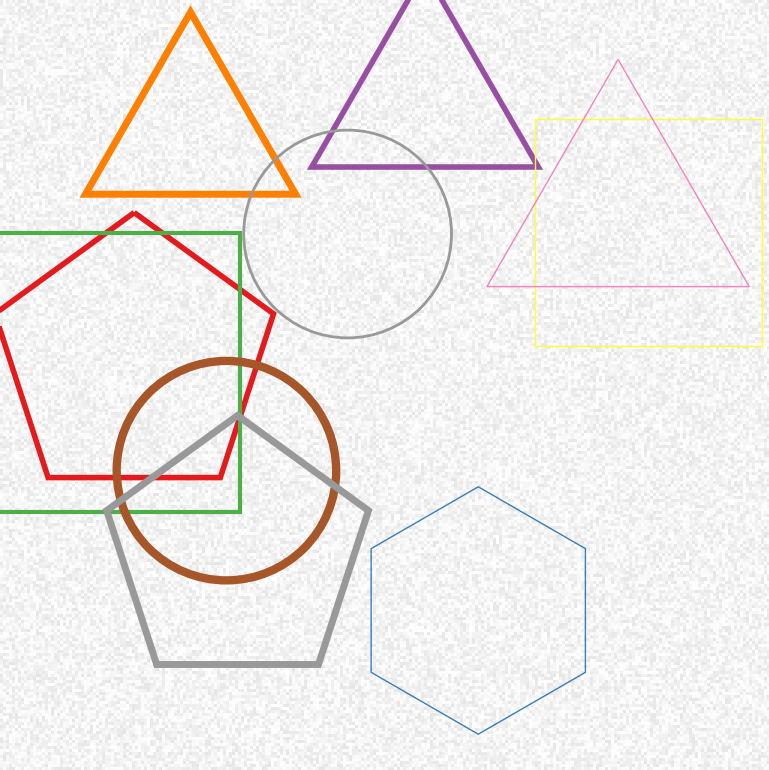[{"shape": "pentagon", "thickness": 2, "radius": 0.95, "center": [0.174, 0.534]}, {"shape": "hexagon", "thickness": 0.5, "radius": 0.8, "center": [0.621, 0.207]}, {"shape": "square", "thickness": 1.5, "radius": 0.9, "center": [0.131, 0.516]}, {"shape": "triangle", "thickness": 2, "radius": 0.85, "center": [0.552, 0.868]}, {"shape": "triangle", "thickness": 2.5, "radius": 0.79, "center": [0.247, 0.827]}, {"shape": "square", "thickness": 0.5, "radius": 0.74, "center": [0.842, 0.698]}, {"shape": "circle", "thickness": 3, "radius": 0.71, "center": [0.294, 0.389]}, {"shape": "triangle", "thickness": 0.5, "radius": 0.98, "center": [0.803, 0.726]}, {"shape": "pentagon", "thickness": 2.5, "radius": 0.89, "center": [0.309, 0.282]}, {"shape": "circle", "thickness": 1, "radius": 0.67, "center": [0.451, 0.696]}]